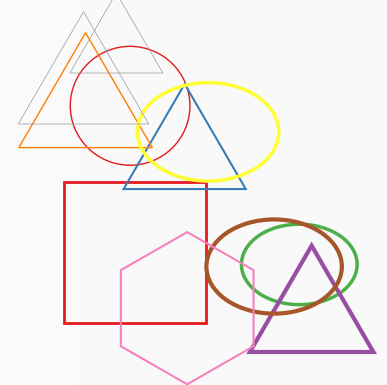[{"shape": "circle", "thickness": 1, "radius": 0.77, "center": [0.336, 0.725]}, {"shape": "square", "thickness": 2, "radius": 0.92, "center": [0.348, 0.345]}, {"shape": "triangle", "thickness": 1.5, "radius": 0.91, "center": [0.477, 0.6]}, {"shape": "oval", "thickness": 2.5, "radius": 0.75, "center": [0.772, 0.313]}, {"shape": "triangle", "thickness": 3, "radius": 0.92, "center": [0.804, 0.178]}, {"shape": "triangle", "thickness": 1, "radius": 0.99, "center": [0.221, 0.716]}, {"shape": "oval", "thickness": 2.5, "radius": 0.91, "center": [0.537, 0.658]}, {"shape": "oval", "thickness": 3, "radius": 0.87, "center": [0.707, 0.308]}, {"shape": "hexagon", "thickness": 1.5, "radius": 0.99, "center": [0.483, 0.199]}, {"shape": "triangle", "thickness": 0.5, "radius": 0.69, "center": [0.3, 0.88]}, {"shape": "triangle", "thickness": 0.5, "radius": 0.97, "center": [0.216, 0.775]}]